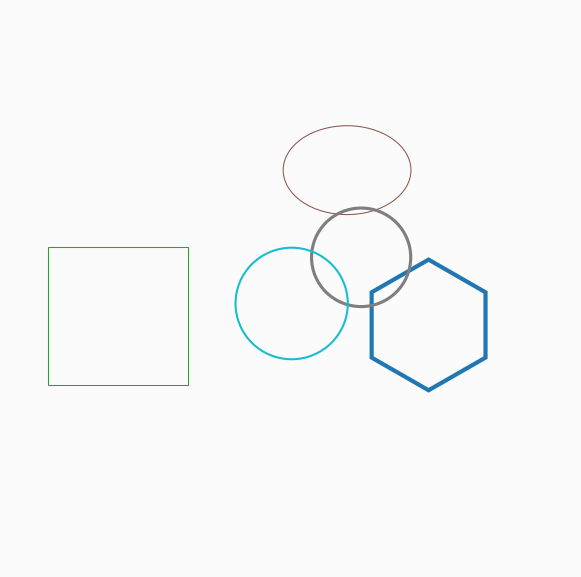[{"shape": "hexagon", "thickness": 2, "radius": 0.57, "center": [0.737, 0.436]}, {"shape": "square", "thickness": 0.5, "radius": 0.6, "center": [0.203, 0.452]}, {"shape": "oval", "thickness": 0.5, "radius": 0.55, "center": [0.597, 0.704]}, {"shape": "circle", "thickness": 1.5, "radius": 0.43, "center": [0.621, 0.554]}, {"shape": "circle", "thickness": 1, "radius": 0.48, "center": [0.502, 0.474]}]